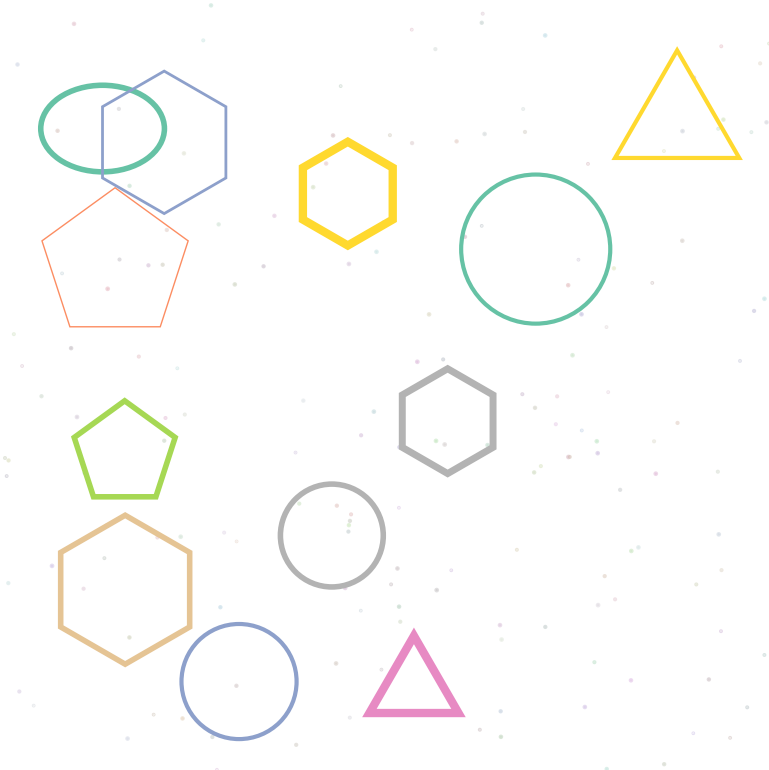[{"shape": "oval", "thickness": 2, "radius": 0.4, "center": [0.133, 0.833]}, {"shape": "circle", "thickness": 1.5, "radius": 0.48, "center": [0.696, 0.677]}, {"shape": "pentagon", "thickness": 0.5, "radius": 0.5, "center": [0.149, 0.656]}, {"shape": "circle", "thickness": 1.5, "radius": 0.37, "center": [0.31, 0.115]}, {"shape": "hexagon", "thickness": 1, "radius": 0.46, "center": [0.213, 0.815]}, {"shape": "triangle", "thickness": 3, "radius": 0.33, "center": [0.538, 0.107]}, {"shape": "pentagon", "thickness": 2, "radius": 0.34, "center": [0.162, 0.411]}, {"shape": "triangle", "thickness": 1.5, "radius": 0.47, "center": [0.879, 0.841]}, {"shape": "hexagon", "thickness": 3, "radius": 0.34, "center": [0.452, 0.749]}, {"shape": "hexagon", "thickness": 2, "radius": 0.48, "center": [0.163, 0.234]}, {"shape": "circle", "thickness": 2, "radius": 0.33, "center": [0.431, 0.305]}, {"shape": "hexagon", "thickness": 2.5, "radius": 0.34, "center": [0.581, 0.453]}]